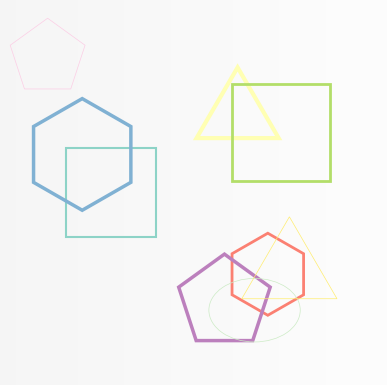[{"shape": "square", "thickness": 1.5, "radius": 0.58, "center": [0.286, 0.5]}, {"shape": "triangle", "thickness": 3, "radius": 0.61, "center": [0.613, 0.702]}, {"shape": "hexagon", "thickness": 2, "radius": 0.53, "center": [0.691, 0.288]}, {"shape": "hexagon", "thickness": 2.5, "radius": 0.72, "center": [0.212, 0.599]}, {"shape": "square", "thickness": 2, "radius": 0.63, "center": [0.726, 0.655]}, {"shape": "pentagon", "thickness": 0.5, "radius": 0.51, "center": [0.123, 0.851]}, {"shape": "pentagon", "thickness": 2.5, "radius": 0.62, "center": [0.579, 0.216]}, {"shape": "oval", "thickness": 0.5, "radius": 0.59, "center": [0.657, 0.194]}, {"shape": "triangle", "thickness": 0.5, "radius": 0.71, "center": [0.747, 0.295]}]